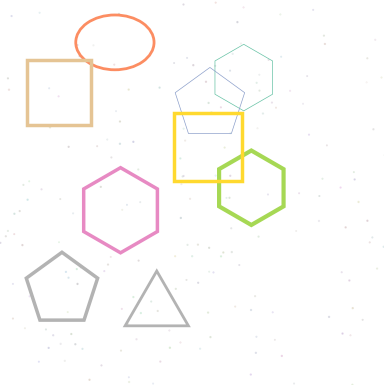[{"shape": "hexagon", "thickness": 0.5, "radius": 0.43, "center": [0.633, 0.798]}, {"shape": "oval", "thickness": 2, "radius": 0.51, "center": [0.298, 0.89]}, {"shape": "pentagon", "thickness": 0.5, "radius": 0.47, "center": [0.545, 0.73]}, {"shape": "hexagon", "thickness": 2.5, "radius": 0.55, "center": [0.313, 0.454]}, {"shape": "hexagon", "thickness": 3, "radius": 0.48, "center": [0.653, 0.512]}, {"shape": "square", "thickness": 2.5, "radius": 0.44, "center": [0.54, 0.618]}, {"shape": "square", "thickness": 2.5, "radius": 0.42, "center": [0.153, 0.76]}, {"shape": "pentagon", "thickness": 2.5, "radius": 0.49, "center": [0.161, 0.247]}, {"shape": "triangle", "thickness": 2, "radius": 0.47, "center": [0.407, 0.201]}]